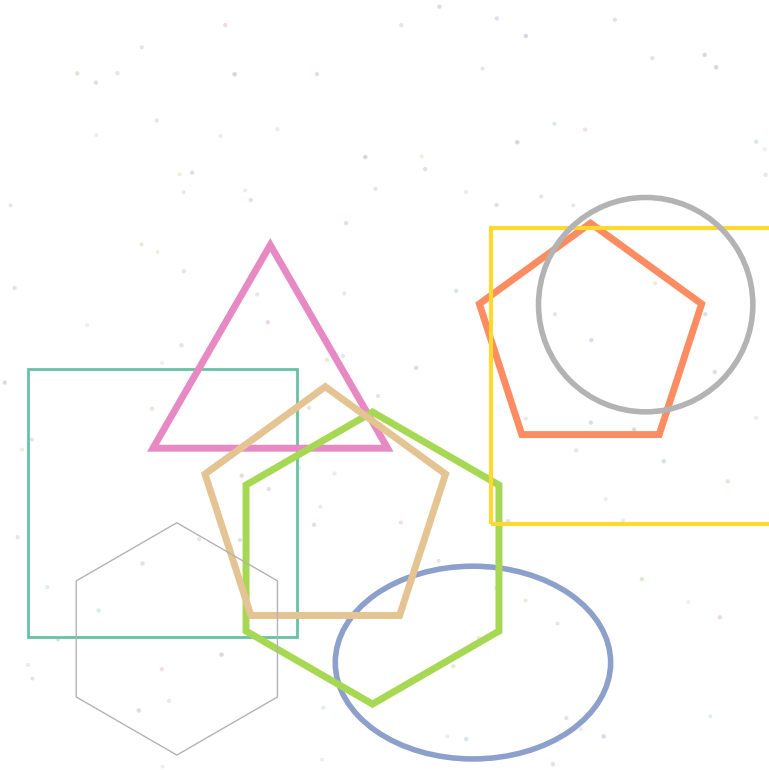[{"shape": "square", "thickness": 1, "radius": 0.87, "center": [0.211, 0.347]}, {"shape": "pentagon", "thickness": 2.5, "radius": 0.76, "center": [0.767, 0.558]}, {"shape": "oval", "thickness": 2, "radius": 0.89, "center": [0.614, 0.14]}, {"shape": "triangle", "thickness": 2.5, "radius": 0.88, "center": [0.351, 0.506]}, {"shape": "hexagon", "thickness": 2.5, "radius": 0.95, "center": [0.484, 0.275]}, {"shape": "square", "thickness": 1.5, "radius": 0.96, "center": [0.83, 0.512]}, {"shape": "pentagon", "thickness": 2.5, "radius": 0.82, "center": [0.422, 0.334]}, {"shape": "circle", "thickness": 2, "radius": 0.7, "center": [0.839, 0.604]}, {"shape": "hexagon", "thickness": 0.5, "radius": 0.75, "center": [0.23, 0.17]}]